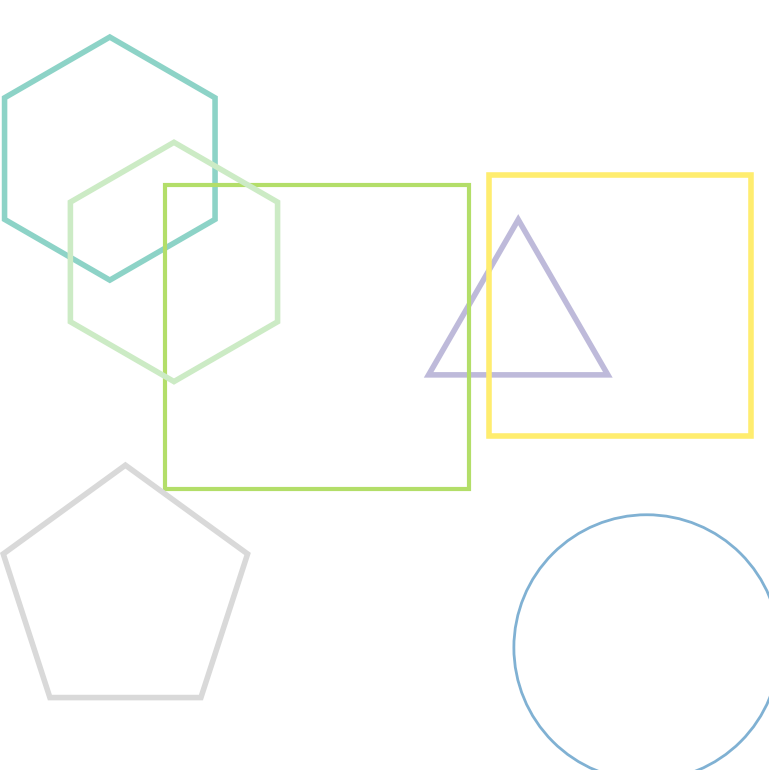[{"shape": "hexagon", "thickness": 2, "radius": 0.79, "center": [0.143, 0.794]}, {"shape": "triangle", "thickness": 2, "radius": 0.67, "center": [0.673, 0.58]}, {"shape": "circle", "thickness": 1, "radius": 0.86, "center": [0.84, 0.159]}, {"shape": "square", "thickness": 1.5, "radius": 0.99, "center": [0.412, 0.563]}, {"shape": "pentagon", "thickness": 2, "radius": 0.83, "center": [0.163, 0.229]}, {"shape": "hexagon", "thickness": 2, "radius": 0.78, "center": [0.226, 0.66]}, {"shape": "square", "thickness": 2, "radius": 0.85, "center": [0.805, 0.603]}]